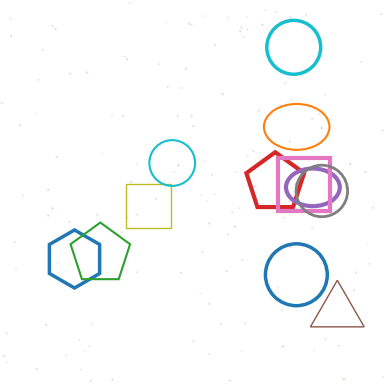[{"shape": "hexagon", "thickness": 2.5, "radius": 0.38, "center": [0.194, 0.327]}, {"shape": "circle", "thickness": 2.5, "radius": 0.4, "center": [0.77, 0.286]}, {"shape": "oval", "thickness": 1.5, "radius": 0.43, "center": [0.771, 0.67]}, {"shape": "pentagon", "thickness": 1.5, "radius": 0.41, "center": [0.261, 0.341]}, {"shape": "pentagon", "thickness": 3, "radius": 0.39, "center": [0.715, 0.526]}, {"shape": "oval", "thickness": 3, "radius": 0.35, "center": [0.813, 0.513]}, {"shape": "triangle", "thickness": 1, "radius": 0.4, "center": [0.876, 0.191]}, {"shape": "square", "thickness": 3, "radius": 0.34, "center": [0.79, 0.52]}, {"shape": "circle", "thickness": 2, "radius": 0.33, "center": [0.836, 0.504]}, {"shape": "square", "thickness": 1, "radius": 0.29, "center": [0.385, 0.465]}, {"shape": "circle", "thickness": 2.5, "radius": 0.35, "center": [0.763, 0.877]}, {"shape": "circle", "thickness": 1.5, "radius": 0.3, "center": [0.447, 0.577]}]